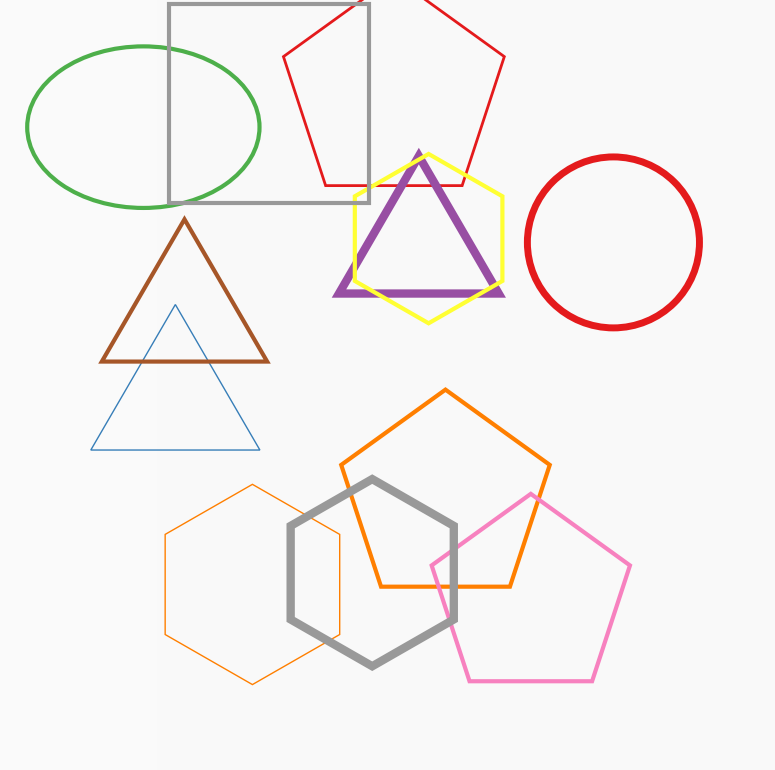[{"shape": "pentagon", "thickness": 1, "radius": 0.75, "center": [0.508, 0.88]}, {"shape": "circle", "thickness": 2.5, "radius": 0.56, "center": [0.792, 0.685]}, {"shape": "triangle", "thickness": 0.5, "radius": 0.63, "center": [0.226, 0.479]}, {"shape": "oval", "thickness": 1.5, "radius": 0.75, "center": [0.185, 0.835]}, {"shape": "triangle", "thickness": 3, "radius": 0.6, "center": [0.54, 0.678]}, {"shape": "hexagon", "thickness": 0.5, "radius": 0.65, "center": [0.326, 0.241]}, {"shape": "pentagon", "thickness": 1.5, "radius": 0.71, "center": [0.575, 0.353]}, {"shape": "hexagon", "thickness": 1.5, "radius": 0.55, "center": [0.553, 0.69]}, {"shape": "triangle", "thickness": 1.5, "radius": 0.62, "center": [0.238, 0.592]}, {"shape": "pentagon", "thickness": 1.5, "radius": 0.67, "center": [0.685, 0.224]}, {"shape": "square", "thickness": 1.5, "radius": 0.65, "center": [0.347, 0.866]}, {"shape": "hexagon", "thickness": 3, "radius": 0.61, "center": [0.48, 0.256]}]